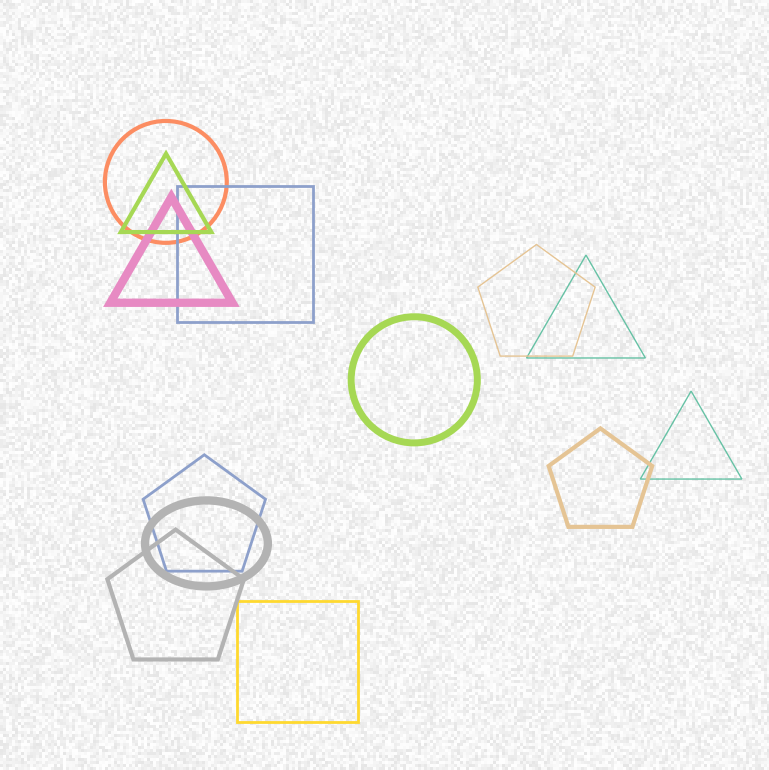[{"shape": "triangle", "thickness": 0.5, "radius": 0.38, "center": [0.898, 0.416]}, {"shape": "triangle", "thickness": 0.5, "radius": 0.45, "center": [0.761, 0.58]}, {"shape": "circle", "thickness": 1.5, "radius": 0.4, "center": [0.215, 0.764]}, {"shape": "square", "thickness": 1, "radius": 0.44, "center": [0.318, 0.67]}, {"shape": "pentagon", "thickness": 1, "radius": 0.42, "center": [0.265, 0.326]}, {"shape": "triangle", "thickness": 3, "radius": 0.46, "center": [0.223, 0.653]}, {"shape": "triangle", "thickness": 1.5, "radius": 0.34, "center": [0.216, 0.733]}, {"shape": "circle", "thickness": 2.5, "radius": 0.41, "center": [0.538, 0.507]}, {"shape": "square", "thickness": 1, "radius": 0.39, "center": [0.386, 0.141]}, {"shape": "pentagon", "thickness": 0.5, "radius": 0.4, "center": [0.697, 0.602]}, {"shape": "pentagon", "thickness": 1.5, "radius": 0.35, "center": [0.78, 0.373]}, {"shape": "pentagon", "thickness": 1.5, "radius": 0.47, "center": [0.228, 0.219]}, {"shape": "oval", "thickness": 3, "radius": 0.4, "center": [0.268, 0.294]}]